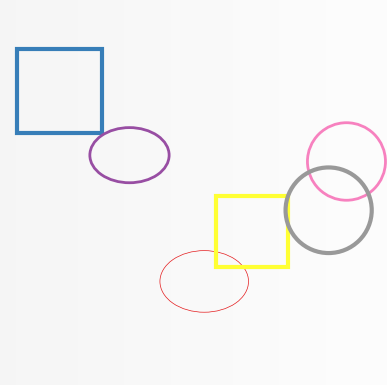[{"shape": "oval", "thickness": 0.5, "radius": 0.57, "center": [0.527, 0.269]}, {"shape": "square", "thickness": 3, "radius": 0.55, "center": [0.154, 0.763]}, {"shape": "oval", "thickness": 2, "radius": 0.51, "center": [0.334, 0.597]}, {"shape": "square", "thickness": 3, "radius": 0.46, "center": [0.651, 0.398]}, {"shape": "circle", "thickness": 2, "radius": 0.5, "center": [0.894, 0.581]}, {"shape": "circle", "thickness": 3, "radius": 0.56, "center": [0.848, 0.454]}]